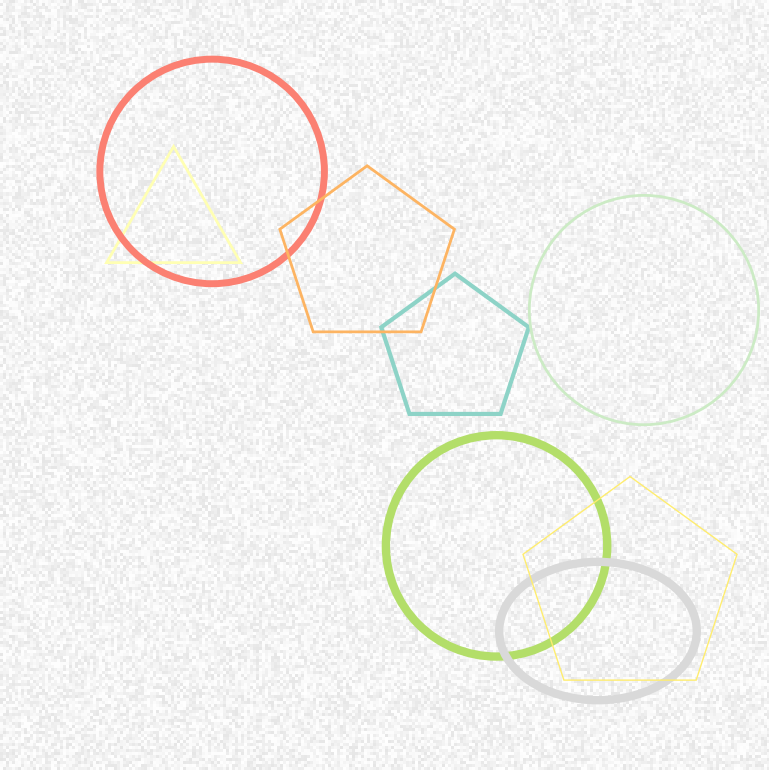[{"shape": "pentagon", "thickness": 1.5, "radius": 0.5, "center": [0.591, 0.544]}, {"shape": "triangle", "thickness": 1, "radius": 0.5, "center": [0.225, 0.709]}, {"shape": "circle", "thickness": 2.5, "radius": 0.73, "center": [0.275, 0.777]}, {"shape": "pentagon", "thickness": 1, "radius": 0.6, "center": [0.477, 0.665]}, {"shape": "circle", "thickness": 3, "radius": 0.72, "center": [0.645, 0.291]}, {"shape": "oval", "thickness": 3, "radius": 0.64, "center": [0.777, 0.18]}, {"shape": "circle", "thickness": 1, "radius": 0.74, "center": [0.836, 0.597]}, {"shape": "pentagon", "thickness": 0.5, "radius": 0.73, "center": [0.818, 0.235]}]